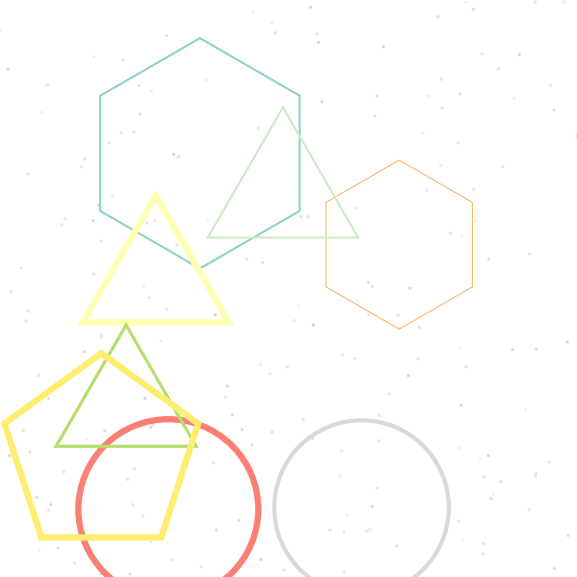[{"shape": "hexagon", "thickness": 1, "radius": 1.0, "center": [0.346, 0.734]}, {"shape": "triangle", "thickness": 3, "radius": 0.73, "center": [0.27, 0.514]}, {"shape": "circle", "thickness": 3, "radius": 0.78, "center": [0.292, 0.117]}, {"shape": "hexagon", "thickness": 0.5, "radius": 0.73, "center": [0.691, 0.576]}, {"shape": "triangle", "thickness": 1.5, "radius": 0.7, "center": [0.218, 0.296]}, {"shape": "circle", "thickness": 2, "radius": 0.76, "center": [0.626, 0.12]}, {"shape": "triangle", "thickness": 1, "radius": 0.75, "center": [0.49, 0.663]}, {"shape": "pentagon", "thickness": 3, "radius": 0.88, "center": [0.175, 0.211]}]